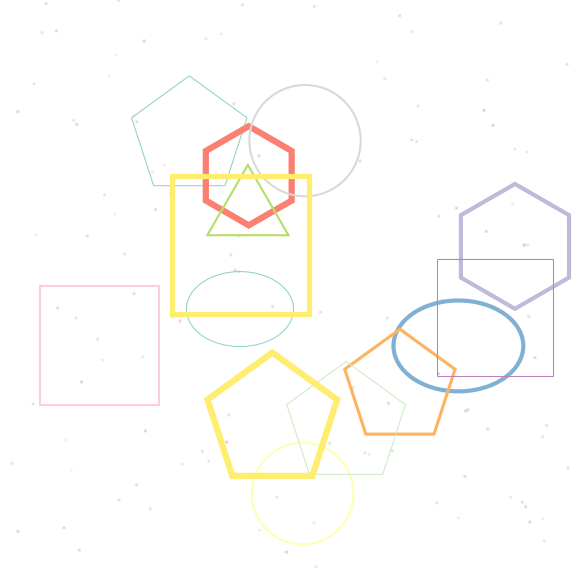[{"shape": "pentagon", "thickness": 0.5, "radius": 0.53, "center": [0.328, 0.763]}, {"shape": "oval", "thickness": 0.5, "radius": 0.46, "center": [0.416, 0.464]}, {"shape": "circle", "thickness": 1, "radius": 0.44, "center": [0.524, 0.144]}, {"shape": "hexagon", "thickness": 2, "radius": 0.54, "center": [0.892, 0.573]}, {"shape": "hexagon", "thickness": 3, "radius": 0.43, "center": [0.431, 0.695]}, {"shape": "oval", "thickness": 2, "radius": 0.56, "center": [0.794, 0.4]}, {"shape": "pentagon", "thickness": 1.5, "radius": 0.5, "center": [0.692, 0.329]}, {"shape": "triangle", "thickness": 1, "radius": 0.41, "center": [0.429, 0.632]}, {"shape": "square", "thickness": 1, "radius": 0.52, "center": [0.173, 0.401]}, {"shape": "circle", "thickness": 1, "radius": 0.48, "center": [0.528, 0.756]}, {"shape": "square", "thickness": 0.5, "radius": 0.51, "center": [0.857, 0.45]}, {"shape": "pentagon", "thickness": 0.5, "radius": 0.54, "center": [0.599, 0.265]}, {"shape": "pentagon", "thickness": 3, "radius": 0.59, "center": [0.472, 0.271]}, {"shape": "square", "thickness": 2.5, "radius": 0.59, "center": [0.416, 0.575]}]